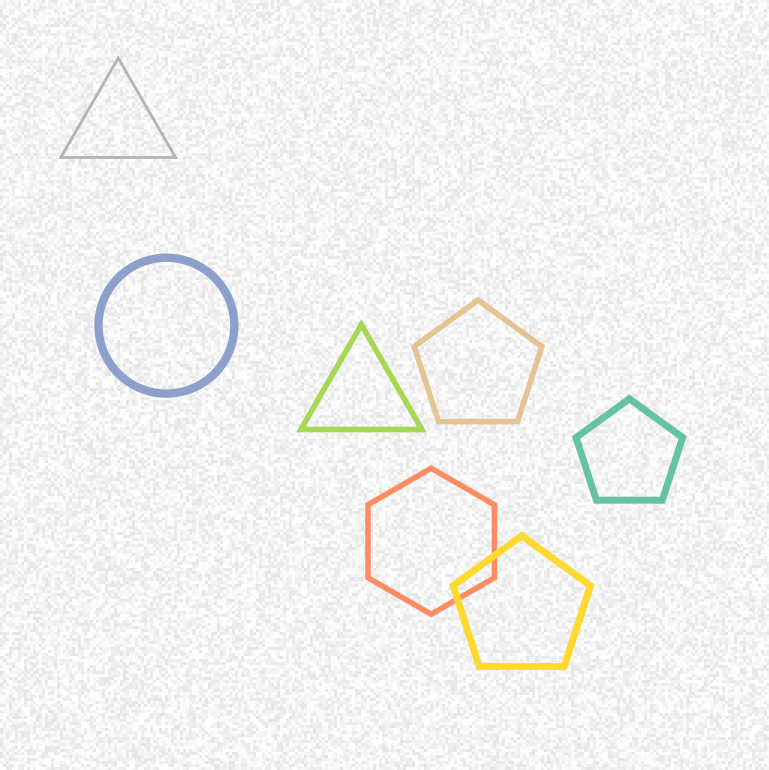[{"shape": "pentagon", "thickness": 2.5, "radius": 0.36, "center": [0.817, 0.409]}, {"shape": "hexagon", "thickness": 2, "radius": 0.47, "center": [0.56, 0.297]}, {"shape": "circle", "thickness": 3, "radius": 0.44, "center": [0.216, 0.577]}, {"shape": "triangle", "thickness": 2, "radius": 0.45, "center": [0.469, 0.488]}, {"shape": "pentagon", "thickness": 2.5, "radius": 0.47, "center": [0.678, 0.21]}, {"shape": "pentagon", "thickness": 2, "radius": 0.44, "center": [0.621, 0.523]}, {"shape": "triangle", "thickness": 1, "radius": 0.43, "center": [0.154, 0.839]}]